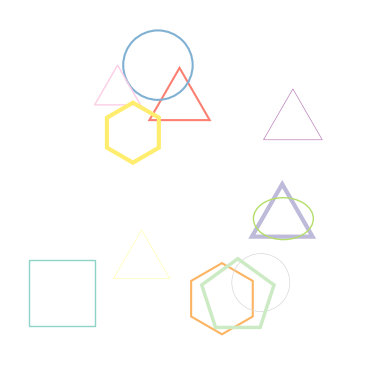[{"shape": "square", "thickness": 1, "radius": 0.43, "center": [0.161, 0.238]}, {"shape": "triangle", "thickness": 0.5, "radius": 0.42, "center": [0.368, 0.318]}, {"shape": "triangle", "thickness": 3, "radius": 0.46, "center": [0.733, 0.431]}, {"shape": "triangle", "thickness": 1.5, "radius": 0.45, "center": [0.466, 0.733]}, {"shape": "circle", "thickness": 1.5, "radius": 0.45, "center": [0.41, 0.831]}, {"shape": "hexagon", "thickness": 1.5, "radius": 0.46, "center": [0.577, 0.224]}, {"shape": "oval", "thickness": 1, "radius": 0.39, "center": [0.736, 0.432]}, {"shape": "triangle", "thickness": 1, "radius": 0.34, "center": [0.305, 0.762]}, {"shape": "circle", "thickness": 0.5, "radius": 0.38, "center": [0.677, 0.266]}, {"shape": "triangle", "thickness": 0.5, "radius": 0.44, "center": [0.761, 0.681]}, {"shape": "pentagon", "thickness": 2.5, "radius": 0.49, "center": [0.618, 0.229]}, {"shape": "hexagon", "thickness": 3, "radius": 0.39, "center": [0.345, 0.655]}]